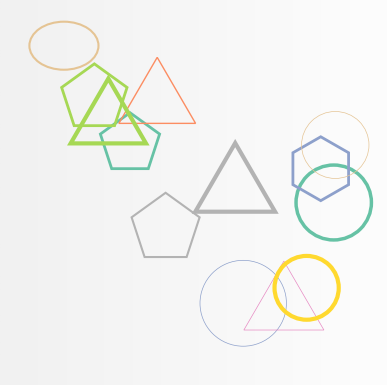[{"shape": "pentagon", "thickness": 2, "radius": 0.4, "center": [0.335, 0.627]}, {"shape": "circle", "thickness": 2.5, "radius": 0.49, "center": [0.861, 0.474]}, {"shape": "triangle", "thickness": 1, "radius": 0.57, "center": [0.406, 0.737]}, {"shape": "hexagon", "thickness": 2, "radius": 0.41, "center": [0.828, 0.562]}, {"shape": "circle", "thickness": 0.5, "radius": 0.56, "center": [0.628, 0.212]}, {"shape": "triangle", "thickness": 0.5, "radius": 0.6, "center": [0.733, 0.202]}, {"shape": "pentagon", "thickness": 2, "radius": 0.44, "center": [0.243, 0.745]}, {"shape": "triangle", "thickness": 3, "radius": 0.56, "center": [0.28, 0.684]}, {"shape": "circle", "thickness": 3, "radius": 0.41, "center": [0.791, 0.252]}, {"shape": "oval", "thickness": 1.5, "radius": 0.45, "center": [0.165, 0.881]}, {"shape": "circle", "thickness": 0.5, "radius": 0.43, "center": [0.865, 0.623]}, {"shape": "pentagon", "thickness": 1.5, "radius": 0.46, "center": [0.427, 0.407]}, {"shape": "triangle", "thickness": 3, "radius": 0.59, "center": [0.607, 0.51]}]